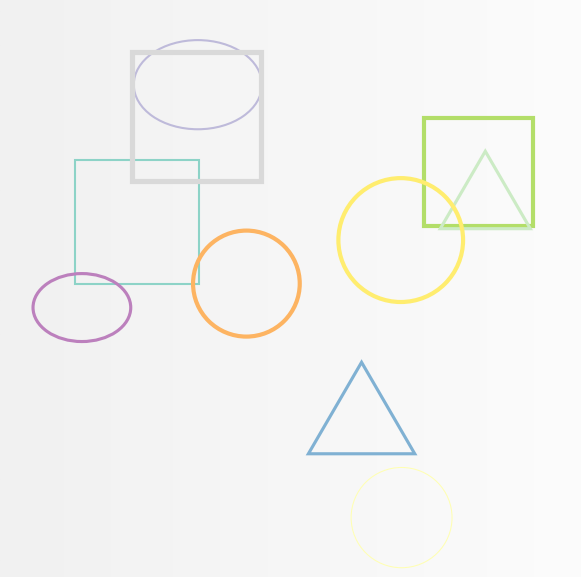[{"shape": "square", "thickness": 1, "radius": 0.53, "center": [0.235, 0.615]}, {"shape": "circle", "thickness": 0.5, "radius": 0.43, "center": [0.691, 0.103]}, {"shape": "oval", "thickness": 1, "radius": 0.55, "center": [0.34, 0.853]}, {"shape": "triangle", "thickness": 1.5, "radius": 0.53, "center": [0.622, 0.266]}, {"shape": "circle", "thickness": 2, "radius": 0.46, "center": [0.424, 0.508]}, {"shape": "square", "thickness": 2, "radius": 0.47, "center": [0.823, 0.701]}, {"shape": "square", "thickness": 2.5, "radius": 0.56, "center": [0.338, 0.797]}, {"shape": "oval", "thickness": 1.5, "radius": 0.42, "center": [0.141, 0.467]}, {"shape": "triangle", "thickness": 1.5, "radius": 0.45, "center": [0.835, 0.648]}, {"shape": "circle", "thickness": 2, "radius": 0.54, "center": [0.689, 0.583]}]